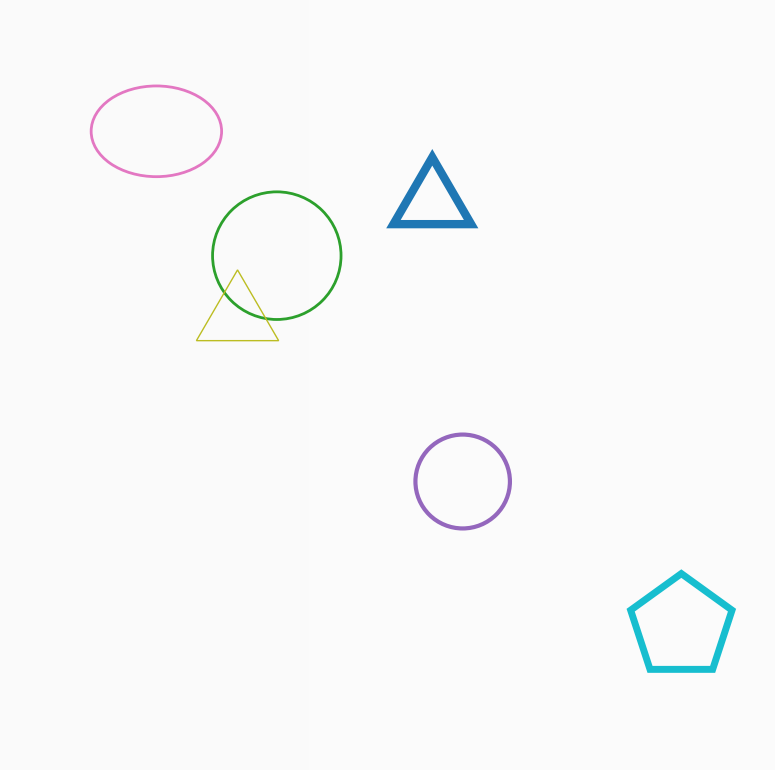[{"shape": "triangle", "thickness": 3, "radius": 0.29, "center": [0.558, 0.738]}, {"shape": "circle", "thickness": 1, "radius": 0.41, "center": [0.357, 0.668]}, {"shape": "circle", "thickness": 1.5, "radius": 0.3, "center": [0.597, 0.375]}, {"shape": "oval", "thickness": 1, "radius": 0.42, "center": [0.202, 0.829]}, {"shape": "triangle", "thickness": 0.5, "radius": 0.31, "center": [0.306, 0.588]}, {"shape": "pentagon", "thickness": 2.5, "radius": 0.34, "center": [0.879, 0.186]}]